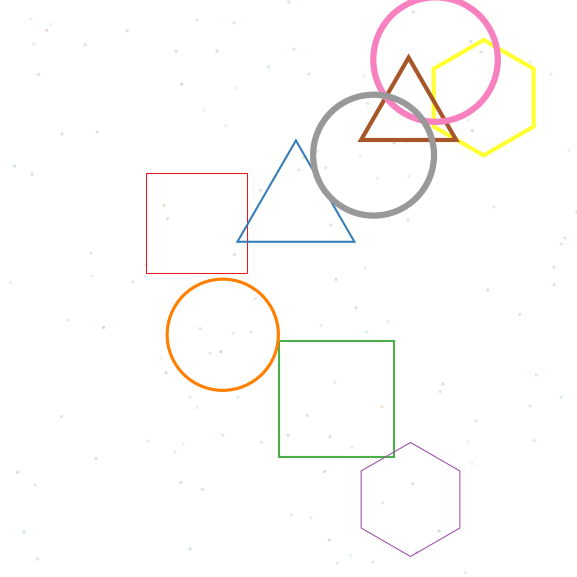[{"shape": "square", "thickness": 0.5, "radius": 0.44, "center": [0.34, 0.613]}, {"shape": "triangle", "thickness": 1, "radius": 0.58, "center": [0.512, 0.639]}, {"shape": "square", "thickness": 1, "radius": 0.5, "center": [0.583, 0.309]}, {"shape": "hexagon", "thickness": 0.5, "radius": 0.49, "center": [0.711, 0.134]}, {"shape": "circle", "thickness": 1.5, "radius": 0.48, "center": [0.386, 0.419]}, {"shape": "hexagon", "thickness": 2, "radius": 0.5, "center": [0.838, 0.83]}, {"shape": "triangle", "thickness": 2, "radius": 0.48, "center": [0.708, 0.804]}, {"shape": "circle", "thickness": 3, "radius": 0.54, "center": [0.754, 0.896]}, {"shape": "circle", "thickness": 3, "radius": 0.52, "center": [0.647, 0.73]}]